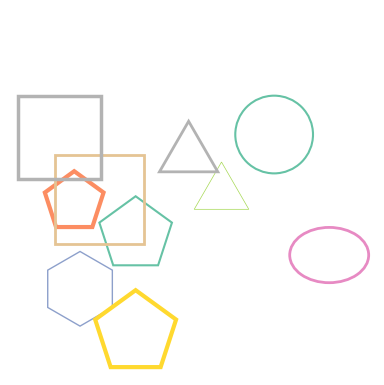[{"shape": "pentagon", "thickness": 1.5, "radius": 0.5, "center": [0.352, 0.391]}, {"shape": "circle", "thickness": 1.5, "radius": 0.5, "center": [0.712, 0.651]}, {"shape": "pentagon", "thickness": 3, "radius": 0.4, "center": [0.193, 0.475]}, {"shape": "hexagon", "thickness": 1, "radius": 0.48, "center": [0.208, 0.25]}, {"shape": "oval", "thickness": 2, "radius": 0.51, "center": [0.855, 0.338]}, {"shape": "triangle", "thickness": 0.5, "radius": 0.41, "center": [0.575, 0.497]}, {"shape": "pentagon", "thickness": 3, "radius": 0.55, "center": [0.352, 0.136]}, {"shape": "square", "thickness": 2, "radius": 0.57, "center": [0.258, 0.482]}, {"shape": "triangle", "thickness": 2, "radius": 0.44, "center": [0.49, 0.597]}, {"shape": "square", "thickness": 2.5, "radius": 0.54, "center": [0.155, 0.644]}]